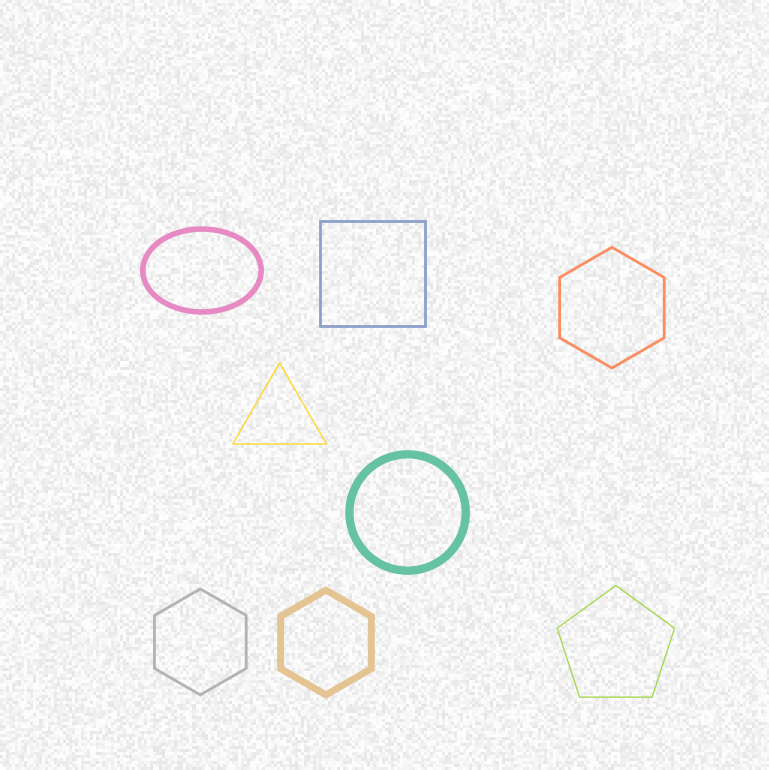[{"shape": "circle", "thickness": 3, "radius": 0.38, "center": [0.529, 0.334]}, {"shape": "hexagon", "thickness": 1, "radius": 0.39, "center": [0.795, 0.6]}, {"shape": "square", "thickness": 1, "radius": 0.34, "center": [0.484, 0.645]}, {"shape": "oval", "thickness": 2, "radius": 0.38, "center": [0.262, 0.649]}, {"shape": "pentagon", "thickness": 0.5, "radius": 0.4, "center": [0.8, 0.159]}, {"shape": "triangle", "thickness": 0.5, "radius": 0.35, "center": [0.363, 0.458]}, {"shape": "hexagon", "thickness": 2.5, "radius": 0.34, "center": [0.423, 0.166]}, {"shape": "hexagon", "thickness": 1, "radius": 0.34, "center": [0.26, 0.166]}]